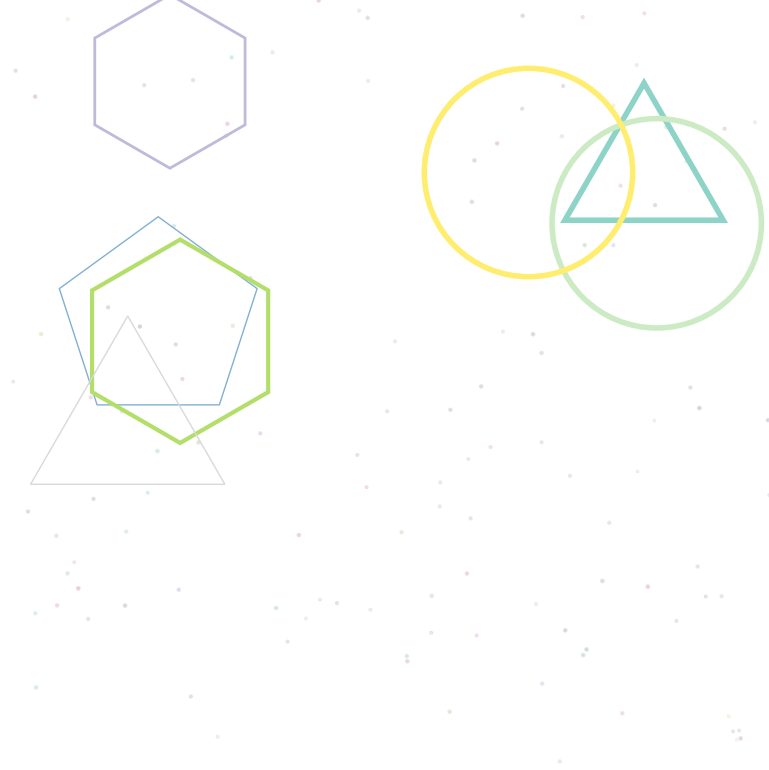[{"shape": "triangle", "thickness": 2, "radius": 0.59, "center": [0.836, 0.773]}, {"shape": "hexagon", "thickness": 1, "radius": 0.56, "center": [0.221, 0.894]}, {"shape": "pentagon", "thickness": 0.5, "radius": 0.68, "center": [0.205, 0.583]}, {"shape": "hexagon", "thickness": 1.5, "radius": 0.66, "center": [0.234, 0.557]}, {"shape": "triangle", "thickness": 0.5, "radius": 0.73, "center": [0.166, 0.444]}, {"shape": "circle", "thickness": 2, "radius": 0.68, "center": [0.853, 0.71]}, {"shape": "circle", "thickness": 2, "radius": 0.68, "center": [0.686, 0.776]}]